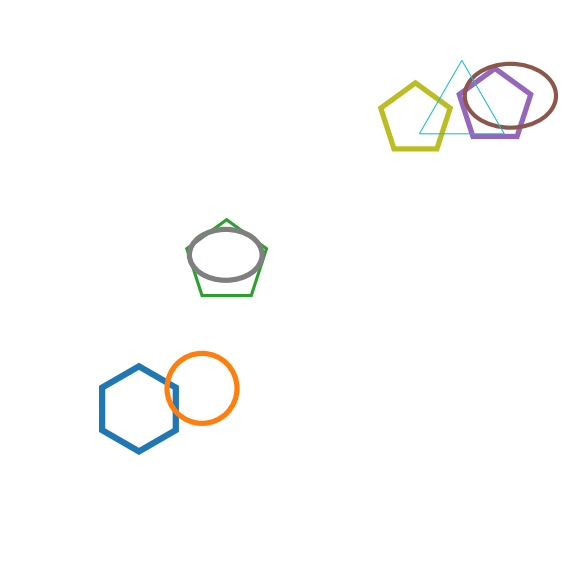[{"shape": "hexagon", "thickness": 3, "radius": 0.37, "center": [0.241, 0.291]}, {"shape": "circle", "thickness": 2.5, "radius": 0.3, "center": [0.35, 0.327]}, {"shape": "pentagon", "thickness": 1.5, "radius": 0.36, "center": [0.392, 0.546]}, {"shape": "pentagon", "thickness": 2.5, "radius": 0.33, "center": [0.857, 0.816]}, {"shape": "oval", "thickness": 2, "radius": 0.39, "center": [0.884, 0.833]}, {"shape": "oval", "thickness": 2.5, "radius": 0.31, "center": [0.391, 0.558]}, {"shape": "pentagon", "thickness": 2.5, "radius": 0.32, "center": [0.719, 0.792]}, {"shape": "triangle", "thickness": 0.5, "radius": 0.42, "center": [0.8, 0.81]}]